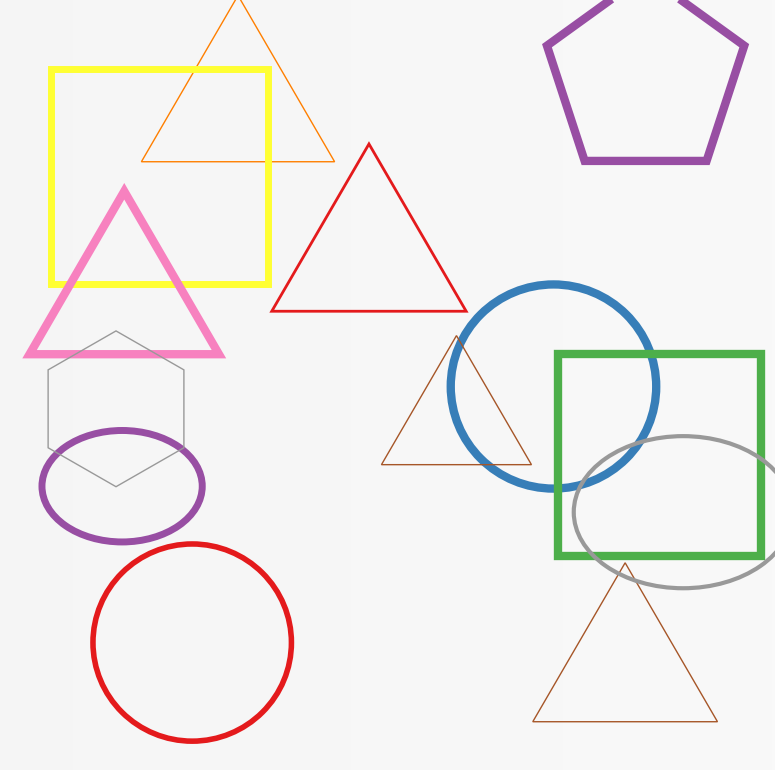[{"shape": "triangle", "thickness": 1, "radius": 0.72, "center": [0.476, 0.668]}, {"shape": "circle", "thickness": 2, "radius": 0.64, "center": [0.248, 0.165]}, {"shape": "circle", "thickness": 3, "radius": 0.66, "center": [0.714, 0.498]}, {"shape": "square", "thickness": 3, "radius": 0.66, "center": [0.851, 0.409]}, {"shape": "oval", "thickness": 2.5, "radius": 0.52, "center": [0.158, 0.369]}, {"shape": "pentagon", "thickness": 3, "radius": 0.67, "center": [0.833, 0.899]}, {"shape": "triangle", "thickness": 0.5, "radius": 0.72, "center": [0.307, 0.862]}, {"shape": "square", "thickness": 2.5, "radius": 0.7, "center": [0.206, 0.771]}, {"shape": "triangle", "thickness": 0.5, "radius": 0.69, "center": [0.807, 0.131]}, {"shape": "triangle", "thickness": 0.5, "radius": 0.56, "center": [0.589, 0.452]}, {"shape": "triangle", "thickness": 3, "radius": 0.71, "center": [0.16, 0.611]}, {"shape": "oval", "thickness": 1.5, "radius": 0.71, "center": [0.881, 0.335]}, {"shape": "hexagon", "thickness": 0.5, "radius": 0.51, "center": [0.15, 0.469]}]